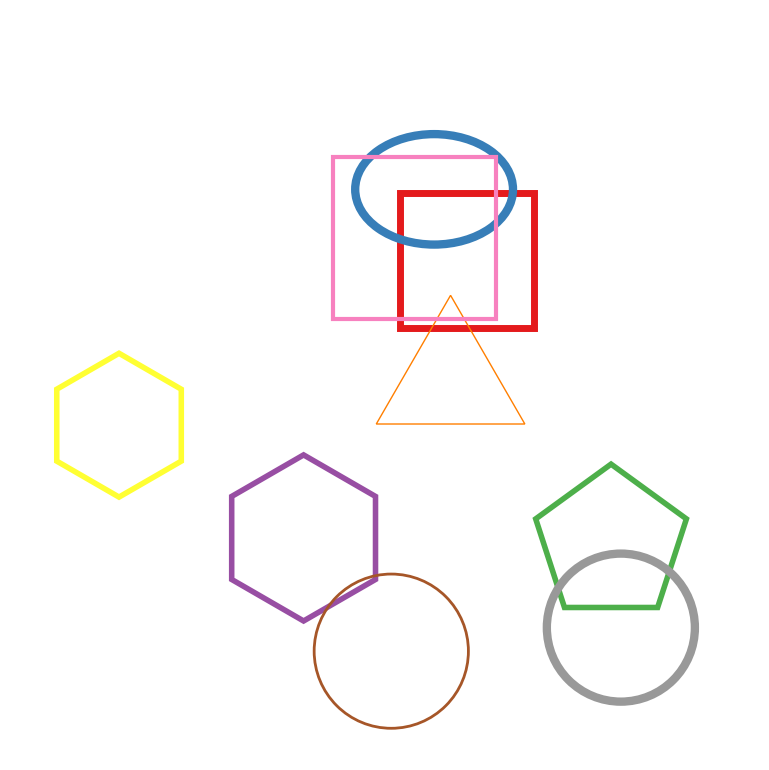[{"shape": "square", "thickness": 2.5, "radius": 0.44, "center": [0.607, 0.662]}, {"shape": "oval", "thickness": 3, "radius": 0.51, "center": [0.564, 0.754]}, {"shape": "pentagon", "thickness": 2, "radius": 0.51, "center": [0.794, 0.294]}, {"shape": "hexagon", "thickness": 2, "radius": 0.54, "center": [0.394, 0.301]}, {"shape": "triangle", "thickness": 0.5, "radius": 0.56, "center": [0.585, 0.505]}, {"shape": "hexagon", "thickness": 2, "radius": 0.47, "center": [0.155, 0.448]}, {"shape": "circle", "thickness": 1, "radius": 0.5, "center": [0.508, 0.154]}, {"shape": "square", "thickness": 1.5, "radius": 0.53, "center": [0.538, 0.691]}, {"shape": "circle", "thickness": 3, "radius": 0.48, "center": [0.806, 0.185]}]